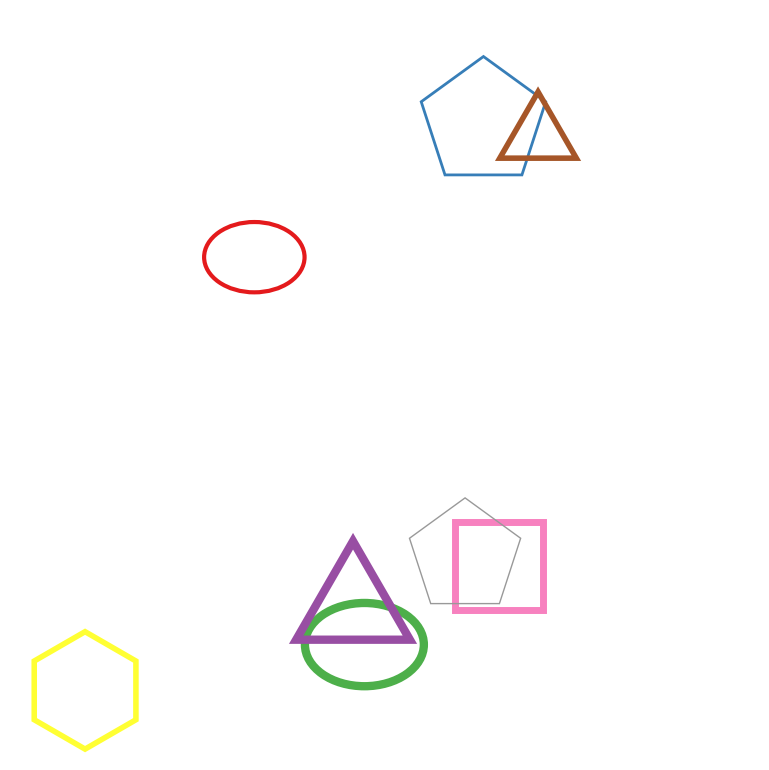[{"shape": "oval", "thickness": 1.5, "radius": 0.33, "center": [0.33, 0.666]}, {"shape": "pentagon", "thickness": 1, "radius": 0.42, "center": [0.628, 0.842]}, {"shape": "oval", "thickness": 3, "radius": 0.39, "center": [0.473, 0.163]}, {"shape": "triangle", "thickness": 3, "radius": 0.43, "center": [0.458, 0.212]}, {"shape": "hexagon", "thickness": 2, "radius": 0.38, "center": [0.11, 0.103]}, {"shape": "triangle", "thickness": 2, "radius": 0.29, "center": [0.699, 0.823]}, {"shape": "square", "thickness": 2.5, "radius": 0.29, "center": [0.648, 0.265]}, {"shape": "pentagon", "thickness": 0.5, "radius": 0.38, "center": [0.604, 0.277]}]